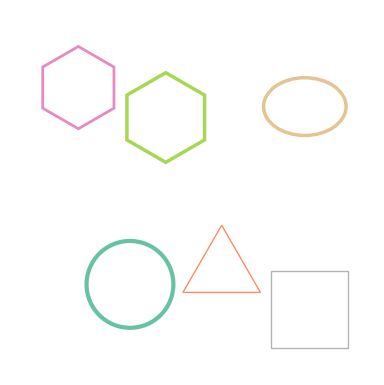[{"shape": "circle", "thickness": 3, "radius": 0.56, "center": [0.338, 0.261]}, {"shape": "triangle", "thickness": 1, "radius": 0.58, "center": [0.576, 0.299]}, {"shape": "hexagon", "thickness": 2, "radius": 0.53, "center": [0.203, 0.772]}, {"shape": "hexagon", "thickness": 2.5, "radius": 0.58, "center": [0.43, 0.695]}, {"shape": "oval", "thickness": 2.5, "radius": 0.54, "center": [0.792, 0.723]}, {"shape": "square", "thickness": 1, "radius": 0.5, "center": [0.803, 0.196]}]